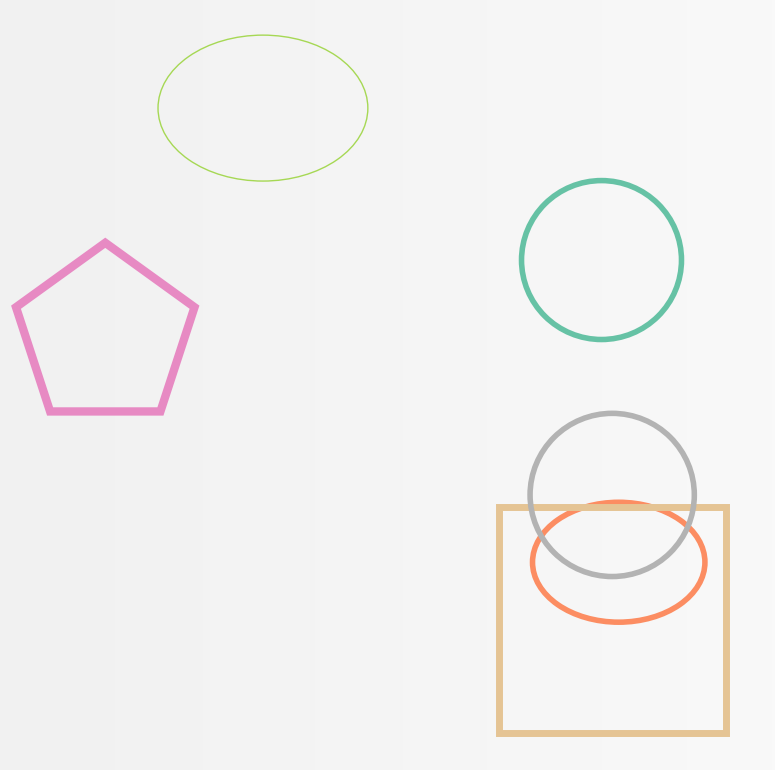[{"shape": "circle", "thickness": 2, "radius": 0.52, "center": [0.776, 0.662]}, {"shape": "oval", "thickness": 2, "radius": 0.56, "center": [0.798, 0.27]}, {"shape": "pentagon", "thickness": 3, "radius": 0.61, "center": [0.136, 0.564]}, {"shape": "oval", "thickness": 0.5, "radius": 0.68, "center": [0.339, 0.86]}, {"shape": "square", "thickness": 2.5, "radius": 0.73, "center": [0.79, 0.195]}, {"shape": "circle", "thickness": 2, "radius": 0.53, "center": [0.79, 0.357]}]